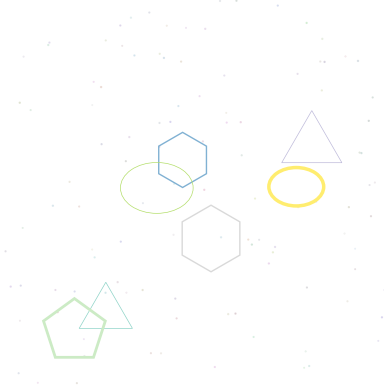[{"shape": "triangle", "thickness": 0.5, "radius": 0.4, "center": [0.275, 0.187]}, {"shape": "triangle", "thickness": 0.5, "radius": 0.45, "center": [0.81, 0.623]}, {"shape": "hexagon", "thickness": 1, "radius": 0.36, "center": [0.474, 0.585]}, {"shape": "oval", "thickness": 0.5, "radius": 0.47, "center": [0.407, 0.512]}, {"shape": "hexagon", "thickness": 1, "radius": 0.43, "center": [0.548, 0.381]}, {"shape": "pentagon", "thickness": 2, "radius": 0.42, "center": [0.193, 0.14]}, {"shape": "oval", "thickness": 2.5, "radius": 0.36, "center": [0.77, 0.515]}]